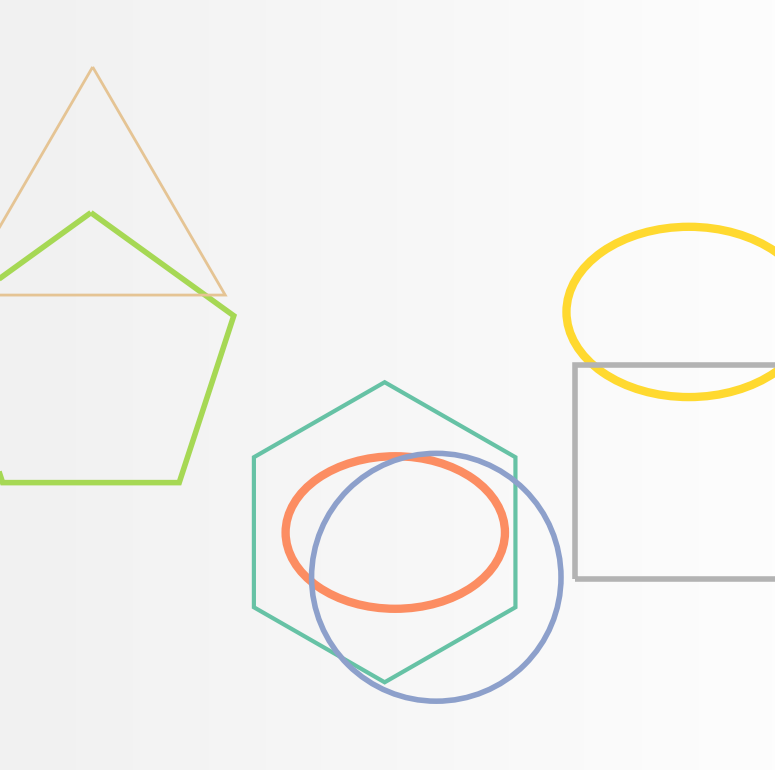[{"shape": "hexagon", "thickness": 1.5, "radius": 0.97, "center": [0.496, 0.309]}, {"shape": "oval", "thickness": 3, "radius": 0.71, "center": [0.51, 0.308]}, {"shape": "circle", "thickness": 2, "radius": 0.8, "center": [0.563, 0.25]}, {"shape": "pentagon", "thickness": 2, "radius": 0.97, "center": [0.117, 0.53]}, {"shape": "oval", "thickness": 3, "radius": 0.79, "center": [0.889, 0.595]}, {"shape": "triangle", "thickness": 1, "radius": 0.99, "center": [0.12, 0.716]}, {"shape": "square", "thickness": 2, "radius": 0.69, "center": [0.88, 0.387]}]